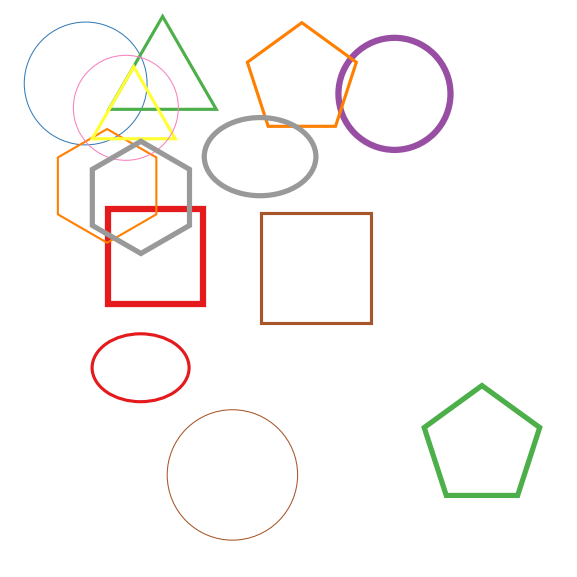[{"shape": "oval", "thickness": 1.5, "radius": 0.42, "center": [0.243, 0.362]}, {"shape": "square", "thickness": 3, "radius": 0.41, "center": [0.269, 0.554]}, {"shape": "circle", "thickness": 0.5, "radius": 0.53, "center": [0.148, 0.855]}, {"shape": "pentagon", "thickness": 2.5, "radius": 0.53, "center": [0.835, 0.226]}, {"shape": "triangle", "thickness": 1.5, "radius": 0.54, "center": [0.282, 0.863]}, {"shape": "circle", "thickness": 3, "radius": 0.49, "center": [0.683, 0.837]}, {"shape": "hexagon", "thickness": 1, "radius": 0.49, "center": [0.185, 0.677]}, {"shape": "pentagon", "thickness": 1.5, "radius": 0.5, "center": [0.523, 0.861]}, {"shape": "triangle", "thickness": 1.5, "radius": 0.42, "center": [0.232, 0.8]}, {"shape": "circle", "thickness": 0.5, "radius": 0.56, "center": [0.402, 0.177]}, {"shape": "square", "thickness": 1.5, "radius": 0.48, "center": [0.547, 0.535]}, {"shape": "circle", "thickness": 0.5, "radius": 0.45, "center": [0.218, 0.812]}, {"shape": "oval", "thickness": 2.5, "radius": 0.48, "center": [0.45, 0.728]}, {"shape": "hexagon", "thickness": 2.5, "radius": 0.49, "center": [0.244, 0.657]}]